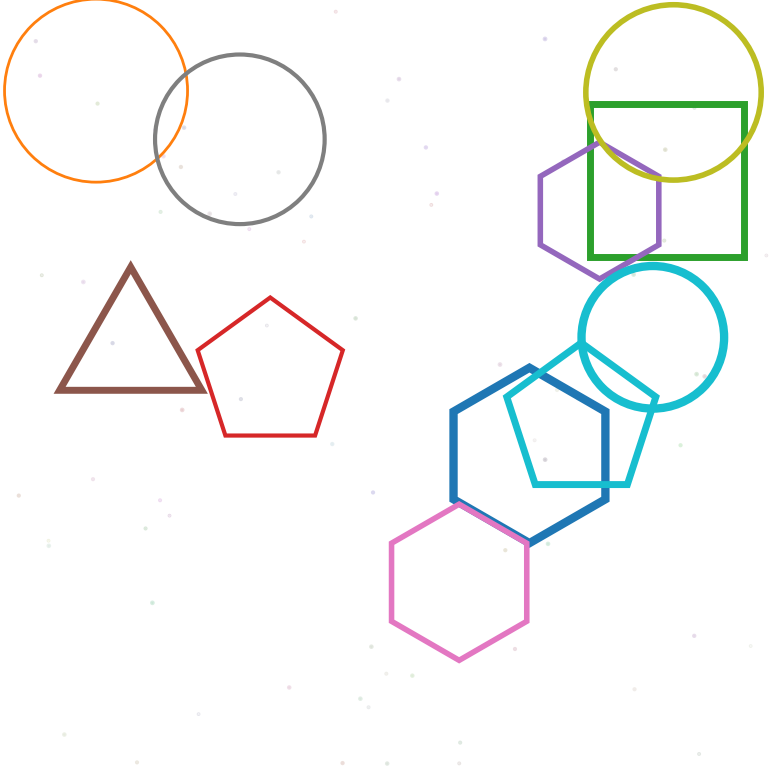[{"shape": "hexagon", "thickness": 3, "radius": 0.57, "center": [0.688, 0.409]}, {"shape": "circle", "thickness": 1, "radius": 0.59, "center": [0.125, 0.882]}, {"shape": "square", "thickness": 2.5, "radius": 0.5, "center": [0.866, 0.766]}, {"shape": "pentagon", "thickness": 1.5, "radius": 0.5, "center": [0.351, 0.515]}, {"shape": "hexagon", "thickness": 2, "radius": 0.44, "center": [0.779, 0.726]}, {"shape": "triangle", "thickness": 2.5, "radius": 0.53, "center": [0.17, 0.546]}, {"shape": "hexagon", "thickness": 2, "radius": 0.51, "center": [0.596, 0.244]}, {"shape": "circle", "thickness": 1.5, "radius": 0.55, "center": [0.311, 0.819]}, {"shape": "circle", "thickness": 2, "radius": 0.57, "center": [0.875, 0.88]}, {"shape": "circle", "thickness": 3, "radius": 0.46, "center": [0.848, 0.562]}, {"shape": "pentagon", "thickness": 2.5, "radius": 0.51, "center": [0.755, 0.453]}]